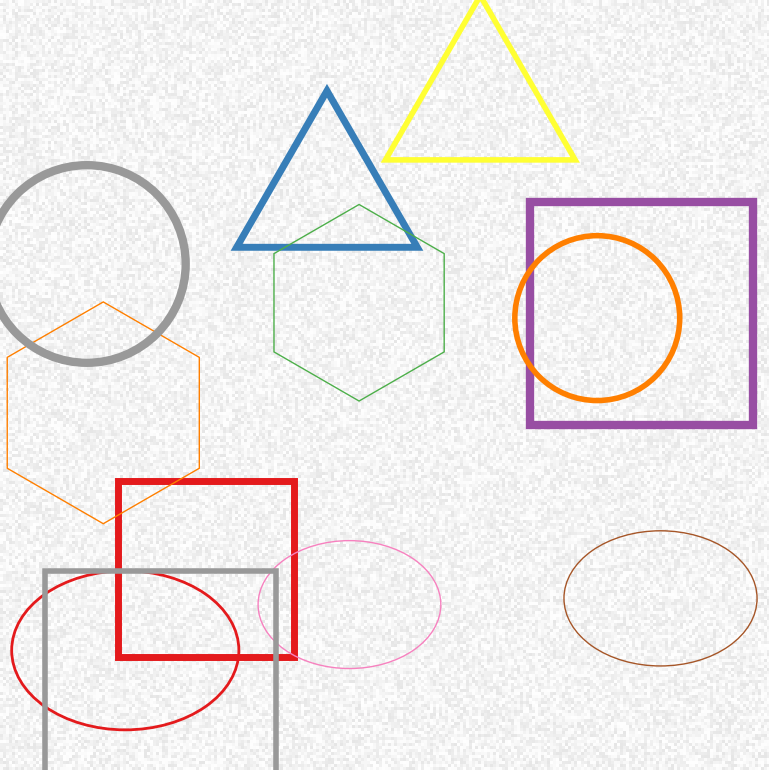[{"shape": "oval", "thickness": 1, "radius": 0.74, "center": [0.163, 0.155]}, {"shape": "square", "thickness": 2.5, "radius": 0.57, "center": [0.268, 0.261]}, {"shape": "triangle", "thickness": 2.5, "radius": 0.68, "center": [0.425, 0.747]}, {"shape": "hexagon", "thickness": 0.5, "radius": 0.64, "center": [0.466, 0.607]}, {"shape": "square", "thickness": 3, "radius": 0.72, "center": [0.833, 0.593]}, {"shape": "hexagon", "thickness": 0.5, "radius": 0.72, "center": [0.134, 0.464]}, {"shape": "circle", "thickness": 2, "radius": 0.54, "center": [0.776, 0.587]}, {"shape": "triangle", "thickness": 2, "radius": 0.71, "center": [0.624, 0.863]}, {"shape": "oval", "thickness": 0.5, "radius": 0.63, "center": [0.858, 0.223]}, {"shape": "oval", "thickness": 0.5, "radius": 0.59, "center": [0.454, 0.215]}, {"shape": "square", "thickness": 2, "radius": 0.75, "center": [0.209, 0.109]}, {"shape": "circle", "thickness": 3, "radius": 0.64, "center": [0.113, 0.657]}]